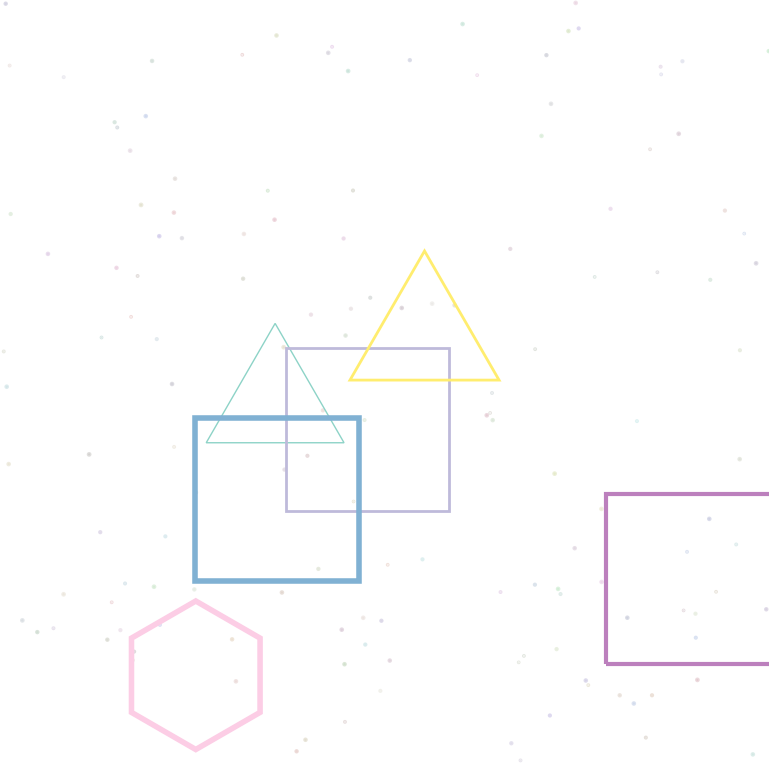[{"shape": "triangle", "thickness": 0.5, "radius": 0.52, "center": [0.357, 0.477]}, {"shape": "square", "thickness": 1, "radius": 0.53, "center": [0.478, 0.443]}, {"shape": "square", "thickness": 2, "radius": 0.53, "center": [0.36, 0.351]}, {"shape": "hexagon", "thickness": 2, "radius": 0.48, "center": [0.254, 0.123]}, {"shape": "square", "thickness": 1.5, "radius": 0.55, "center": [0.898, 0.248]}, {"shape": "triangle", "thickness": 1, "radius": 0.56, "center": [0.551, 0.562]}]